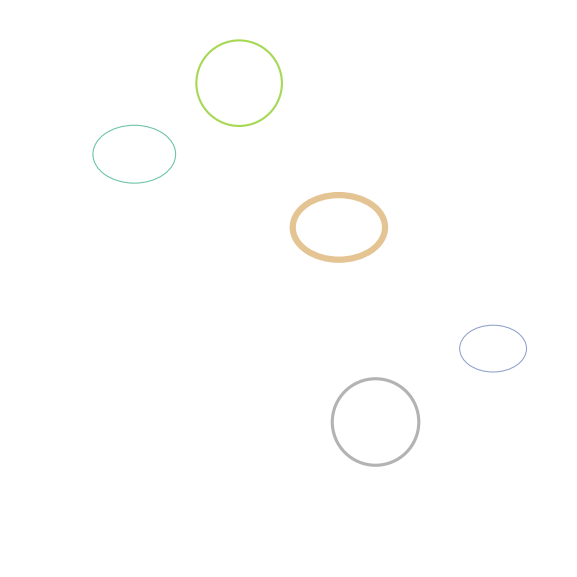[{"shape": "oval", "thickness": 0.5, "radius": 0.36, "center": [0.233, 0.732]}, {"shape": "oval", "thickness": 0.5, "radius": 0.29, "center": [0.854, 0.395]}, {"shape": "circle", "thickness": 1, "radius": 0.37, "center": [0.414, 0.855]}, {"shape": "oval", "thickness": 3, "radius": 0.4, "center": [0.587, 0.605]}, {"shape": "circle", "thickness": 1.5, "radius": 0.37, "center": [0.65, 0.268]}]